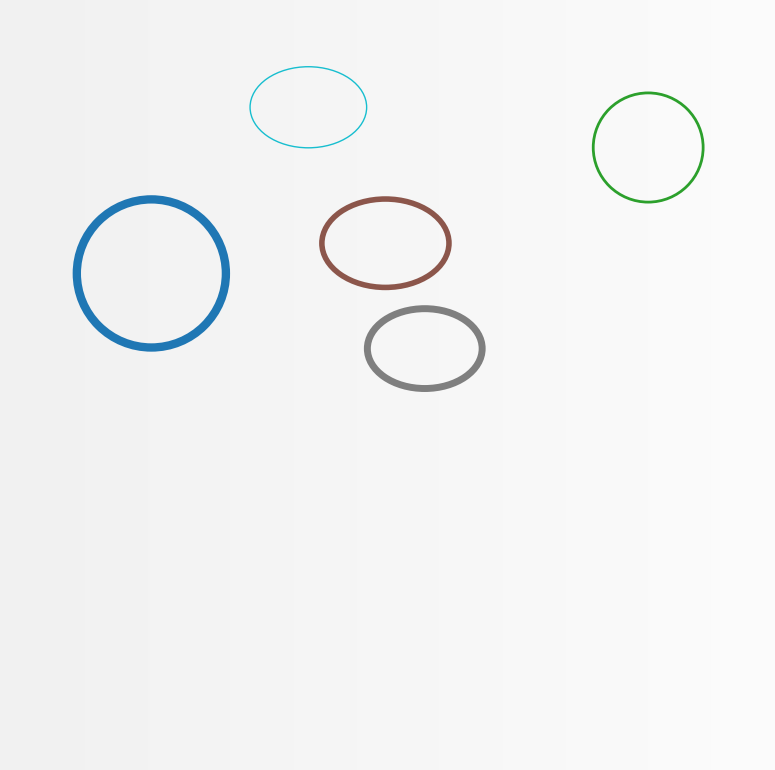[{"shape": "circle", "thickness": 3, "radius": 0.48, "center": [0.195, 0.645]}, {"shape": "circle", "thickness": 1, "radius": 0.35, "center": [0.836, 0.808]}, {"shape": "oval", "thickness": 2, "radius": 0.41, "center": [0.497, 0.684]}, {"shape": "oval", "thickness": 2.5, "radius": 0.37, "center": [0.548, 0.547]}, {"shape": "oval", "thickness": 0.5, "radius": 0.38, "center": [0.398, 0.861]}]